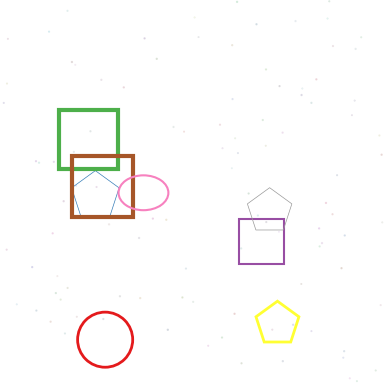[{"shape": "circle", "thickness": 2, "radius": 0.36, "center": [0.273, 0.118]}, {"shape": "pentagon", "thickness": 0.5, "radius": 0.32, "center": [0.248, 0.492]}, {"shape": "square", "thickness": 3, "radius": 0.39, "center": [0.231, 0.637]}, {"shape": "square", "thickness": 1.5, "radius": 0.3, "center": [0.679, 0.373]}, {"shape": "pentagon", "thickness": 2, "radius": 0.29, "center": [0.721, 0.159]}, {"shape": "square", "thickness": 3, "radius": 0.4, "center": [0.267, 0.516]}, {"shape": "oval", "thickness": 1.5, "radius": 0.32, "center": [0.373, 0.499]}, {"shape": "pentagon", "thickness": 0.5, "radius": 0.3, "center": [0.7, 0.452]}]